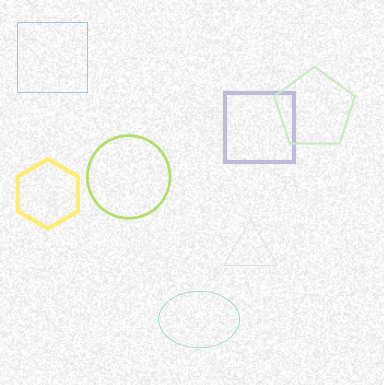[{"shape": "oval", "thickness": 0.5, "radius": 0.53, "center": [0.517, 0.17]}, {"shape": "square", "thickness": 3, "radius": 0.45, "center": [0.675, 0.669]}, {"shape": "square", "thickness": 0.5, "radius": 0.46, "center": [0.135, 0.851]}, {"shape": "circle", "thickness": 2, "radius": 0.54, "center": [0.334, 0.54]}, {"shape": "triangle", "thickness": 0.5, "radius": 0.4, "center": [0.651, 0.351]}, {"shape": "pentagon", "thickness": 1.5, "radius": 0.55, "center": [0.817, 0.716]}, {"shape": "hexagon", "thickness": 3, "radius": 0.45, "center": [0.124, 0.497]}]